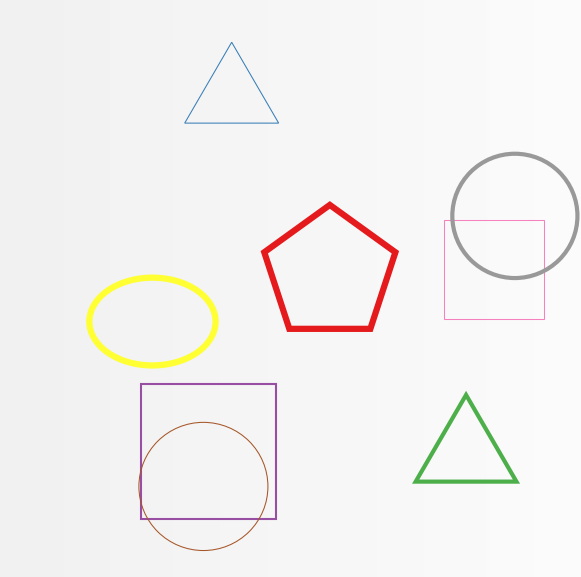[{"shape": "pentagon", "thickness": 3, "radius": 0.59, "center": [0.567, 0.526]}, {"shape": "triangle", "thickness": 0.5, "radius": 0.47, "center": [0.399, 0.833]}, {"shape": "triangle", "thickness": 2, "radius": 0.5, "center": [0.802, 0.215]}, {"shape": "square", "thickness": 1, "radius": 0.58, "center": [0.359, 0.217]}, {"shape": "oval", "thickness": 3, "radius": 0.54, "center": [0.262, 0.442]}, {"shape": "circle", "thickness": 0.5, "radius": 0.55, "center": [0.35, 0.157]}, {"shape": "square", "thickness": 0.5, "radius": 0.43, "center": [0.85, 0.532]}, {"shape": "circle", "thickness": 2, "radius": 0.54, "center": [0.886, 0.625]}]